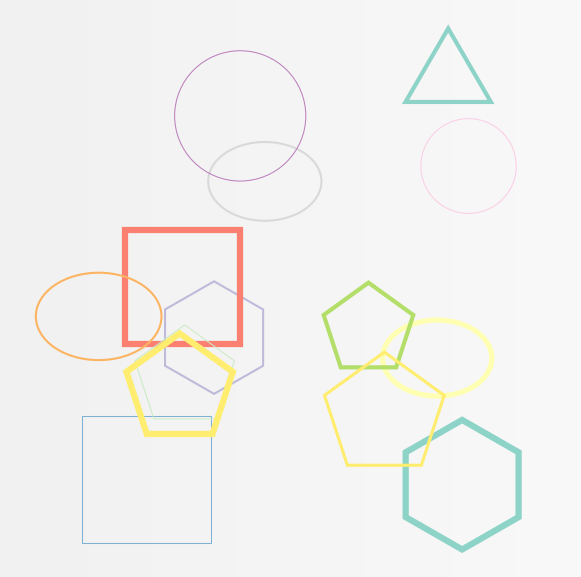[{"shape": "triangle", "thickness": 2, "radius": 0.42, "center": [0.771, 0.865]}, {"shape": "hexagon", "thickness": 3, "radius": 0.56, "center": [0.795, 0.16]}, {"shape": "oval", "thickness": 2.5, "radius": 0.47, "center": [0.752, 0.379]}, {"shape": "hexagon", "thickness": 1, "radius": 0.49, "center": [0.368, 0.415]}, {"shape": "square", "thickness": 3, "radius": 0.49, "center": [0.314, 0.502]}, {"shape": "square", "thickness": 0.5, "radius": 0.55, "center": [0.252, 0.169]}, {"shape": "oval", "thickness": 1, "radius": 0.54, "center": [0.17, 0.451]}, {"shape": "pentagon", "thickness": 2, "radius": 0.41, "center": [0.634, 0.429]}, {"shape": "circle", "thickness": 0.5, "radius": 0.41, "center": [0.806, 0.712]}, {"shape": "oval", "thickness": 1, "radius": 0.49, "center": [0.456, 0.685]}, {"shape": "circle", "thickness": 0.5, "radius": 0.56, "center": [0.413, 0.798]}, {"shape": "pentagon", "thickness": 0.5, "radius": 0.45, "center": [0.318, 0.347]}, {"shape": "pentagon", "thickness": 3, "radius": 0.48, "center": [0.309, 0.326]}, {"shape": "pentagon", "thickness": 1.5, "radius": 0.54, "center": [0.661, 0.281]}]